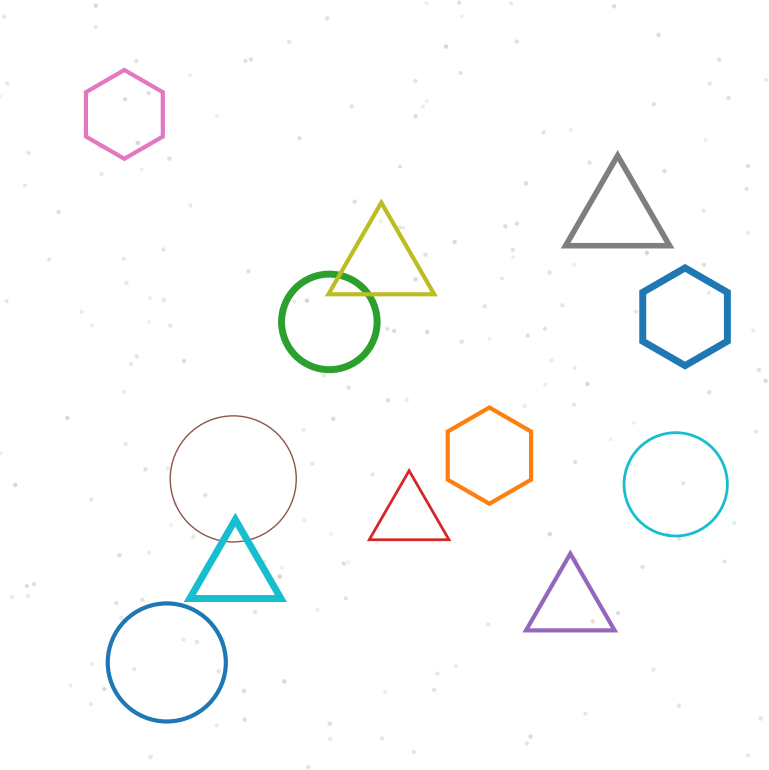[{"shape": "circle", "thickness": 1.5, "radius": 0.38, "center": [0.217, 0.14]}, {"shape": "hexagon", "thickness": 2.5, "radius": 0.32, "center": [0.89, 0.589]}, {"shape": "hexagon", "thickness": 1.5, "radius": 0.31, "center": [0.636, 0.408]}, {"shape": "circle", "thickness": 2.5, "radius": 0.31, "center": [0.428, 0.582]}, {"shape": "triangle", "thickness": 1, "radius": 0.3, "center": [0.531, 0.329]}, {"shape": "triangle", "thickness": 1.5, "radius": 0.33, "center": [0.741, 0.215]}, {"shape": "circle", "thickness": 0.5, "radius": 0.41, "center": [0.303, 0.378]}, {"shape": "hexagon", "thickness": 1.5, "radius": 0.29, "center": [0.162, 0.851]}, {"shape": "triangle", "thickness": 2, "radius": 0.39, "center": [0.802, 0.72]}, {"shape": "triangle", "thickness": 1.5, "radius": 0.4, "center": [0.495, 0.657]}, {"shape": "circle", "thickness": 1, "radius": 0.34, "center": [0.878, 0.371]}, {"shape": "triangle", "thickness": 2.5, "radius": 0.34, "center": [0.306, 0.257]}]